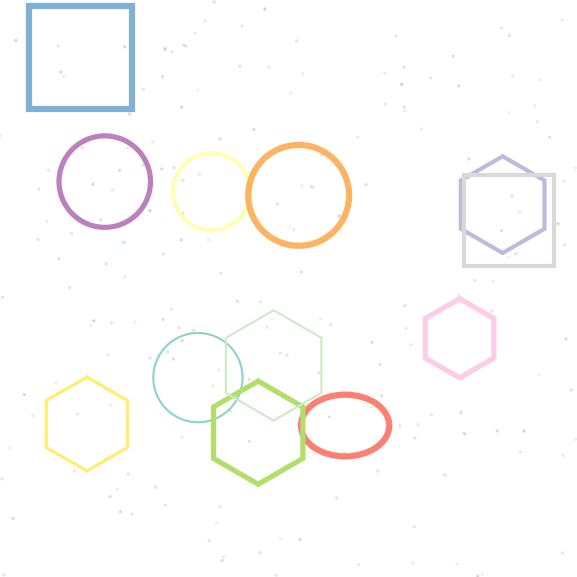[{"shape": "circle", "thickness": 1, "radius": 0.39, "center": [0.343, 0.345]}, {"shape": "circle", "thickness": 2, "radius": 0.33, "center": [0.366, 0.667]}, {"shape": "hexagon", "thickness": 2, "radius": 0.42, "center": [0.87, 0.645]}, {"shape": "oval", "thickness": 3, "radius": 0.38, "center": [0.598, 0.262]}, {"shape": "square", "thickness": 3, "radius": 0.45, "center": [0.139, 0.899]}, {"shape": "circle", "thickness": 3, "radius": 0.44, "center": [0.517, 0.661]}, {"shape": "hexagon", "thickness": 2.5, "radius": 0.45, "center": [0.447, 0.25]}, {"shape": "hexagon", "thickness": 2.5, "radius": 0.34, "center": [0.796, 0.413]}, {"shape": "square", "thickness": 2, "radius": 0.39, "center": [0.882, 0.617]}, {"shape": "circle", "thickness": 2.5, "radius": 0.4, "center": [0.181, 0.685]}, {"shape": "hexagon", "thickness": 1, "radius": 0.48, "center": [0.474, 0.366]}, {"shape": "hexagon", "thickness": 1.5, "radius": 0.41, "center": [0.15, 0.265]}]